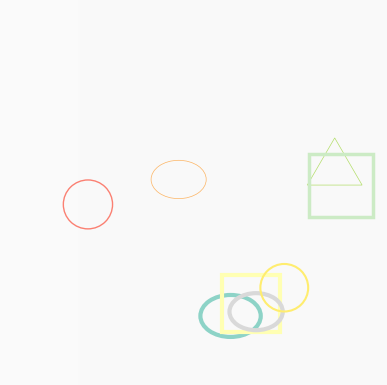[{"shape": "oval", "thickness": 3, "radius": 0.39, "center": [0.595, 0.179]}, {"shape": "square", "thickness": 3, "radius": 0.37, "center": [0.647, 0.211]}, {"shape": "circle", "thickness": 1, "radius": 0.32, "center": [0.227, 0.469]}, {"shape": "oval", "thickness": 0.5, "radius": 0.36, "center": [0.461, 0.534]}, {"shape": "triangle", "thickness": 0.5, "radius": 0.41, "center": [0.864, 0.56]}, {"shape": "oval", "thickness": 3, "radius": 0.34, "center": [0.661, 0.19]}, {"shape": "square", "thickness": 2.5, "radius": 0.41, "center": [0.88, 0.518]}, {"shape": "circle", "thickness": 1.5, "radius": 0.31, "center": [0.734, 0.253]}]